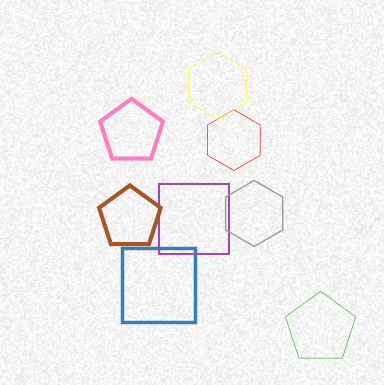[{"shape": "hexagon", "thickness": 0.5, "radius": 0.39, "center": [0.608, 0.636]}, {"shape": "square", "thickness": 2.5, "radius": 0.48, "center": [0.412, 0.259]}, {"shape": "pentagon", "thickness": 0.5, "radius": 0.48, "center": [0.833, 0.147]}, {"shape": "square", "thickness": 1.5, "radius": 0.46, "center": [0.504, 0.431]}, {"shape": "hexagon", "thickness": 0.5, "radius": 0.44, "center": [0.565, 0.777]}, {"shape": "pentagon", "thickness": 3, "radius": 0.42, "center": [0.337, 0.434]}, {"shape": "pentagon", "thickness": 3, "radius": 0.43, "center": [0.342, 0.658]}, {"shape": "hexagon", "thickness": 1, "radius": 0.43, "center": [0.66, 0.446]}]